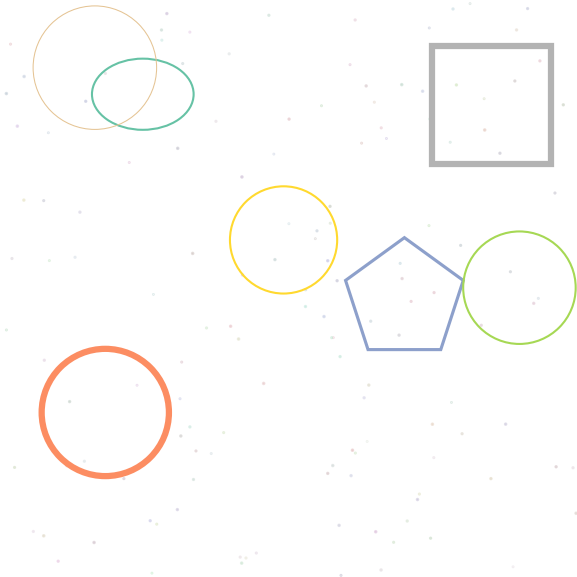[{"shape": "oval", "thickness": 1, "radius": 0.44, "center": [0.247, 0.836]}, {"shape": "circle", "thickness": 3, "radius": 0.55, "center": [0.182, 0.285]}, {"shape": "pentagon", "thickness": 1.5, "radius": 0.54, "center": [0.7, 0.48]}, {"shape": "circle", "thickness": 1, "radius": 0.49, "center": [0.899, 0.501]}, {"shape": "circle", "thickness": 1, "radius": 0.46, "center": [0.491, 0.584]}, {"shape": "circle", "thickness": 0.5, "radius": 0.53, "center": [0.164, 0.882]}, {"shape": "square", "thickness": 3, "radius": 0.51, "center": [0.851, 0.817]}]